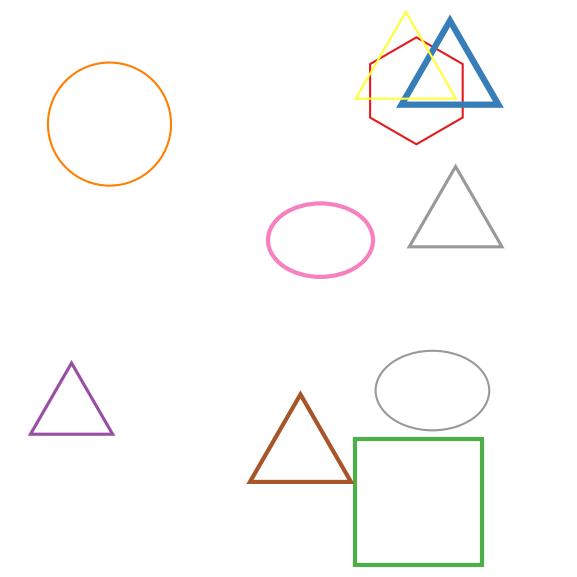[{"shape": "hexagon", "thickness": 1, "radius": 0.46, "center": [0.721, 0.842]}, {"shape": "triangle", "thickness": 3, "radius": 0.48, "center": [0.779, 0.866]}, {"shape": "square", "thickness": 2, "radius": 0.55, "center": [0.724, 0.13]}, {"shape": "triangle", "thickness": 1.5, "radius": 0.41, "center": [0.124, 0.288]}, {"shape": "circle", "thickness": 1, "radius": 0.53, "center": [0.19, 0.784]}, {"shape": "triangle", "thickness": 1, "radius": 0.5, "center": [0.703, 0.878]}, {"shape": "triangle", "thickness": 2, "radius": 0.51, "center": [0.52, 0.215]}, {"shape": "oval", "thickness": 2, "radius": 0.45, "center": [0.555, 0.583]}, {"shape": "oval", "thickness": 1, "radius": 0.49, "center": [0.749, 0.323]}, {"shape": "triangle", "thickness": 1.5, "radius": 0.46, "center": [0.789, 0.618]}]